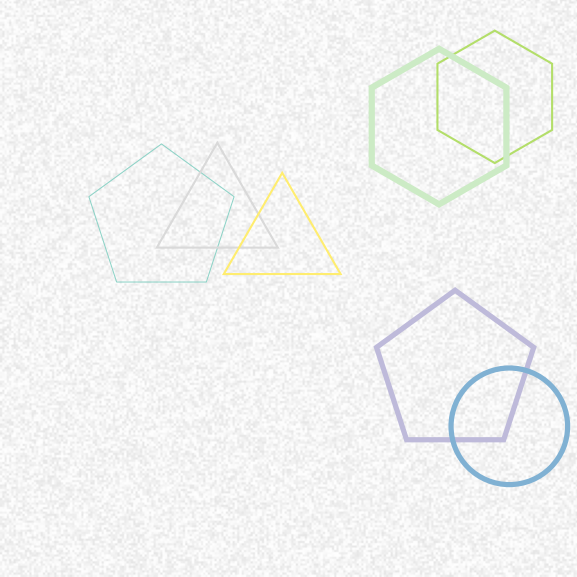[{"shape": "pentagon", "thickness": 0.5, "radius": 0.66, "center": [0.28, 0.618]}, {"shape": "pentagon", "thickness": 2.5, "radius": 0.72, "center": [0.788, 0.353]}, {"shape": "circle", "thickness": 2.5, "radius": 0.5, "center": [0.882, 0.261]}, {"shape": "hexagon", "thickness": 1, "radius": 0.57, "center": [0.857, 0.831]}, {"shape": "triangle", "thickness": 1, "radius": 0.61, "center": [0.376, 0.631]}, {"shape": "hexagon", "thickness": 3, "radius": 0.67, "center": [0.76, 0.78]}, {"shape": "triangle", "thickness": 1, "radius": 0.58, "center": [0.489, 0.583]}]